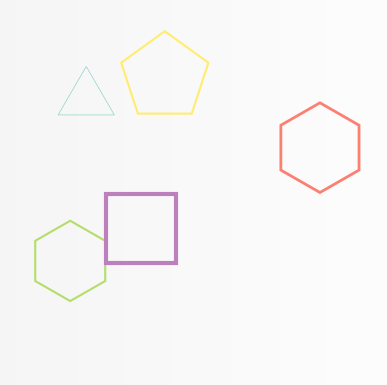[{"shape": "triangle", "thickness": 0.5, "radius": 0.42, "center": [0.223, 0.743]}, {"shape": "hexagon", "thickness": 2, "radius": 0.58, "center": [0.826, 0.616]}, {"shape": "hexagon", "thickness": 1.5, "radius": 0.52, "center": [0.181, 0.322]}, {"shape": "square", "thickness": 3, "radius": 0.45, "center": [0.364, 0.406]}, {"shape": "pentagon", "thickness": 1.5, "radius": 0.59, "center": [0.425, 0.801]}]